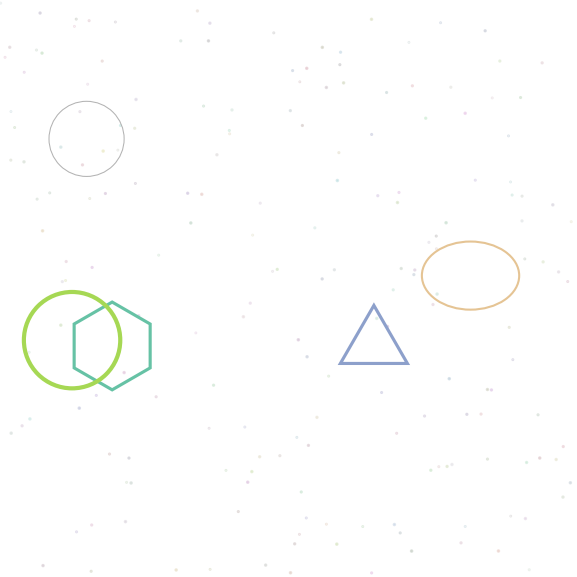[{"shape": "hexagon", "thickness": 1.5, "radius": 0.38, "center": [0.194, 0.4]}, {"shape": "triangle", "thickness": 1.5, "radius": 0.33, "center": [0.647, 0.403]}, {"shape": "circle", "thickness": 2, "radius": 0.42, "center": [0.125, 0.41]}, {"shape": "oval", "thickness": 1, "radius": 0.42, "center": [0.815, 0.522]}, {"shape": "circle", "thickness": 0.5, "radius": 0.33, "center": [0.15, 0.759]}]